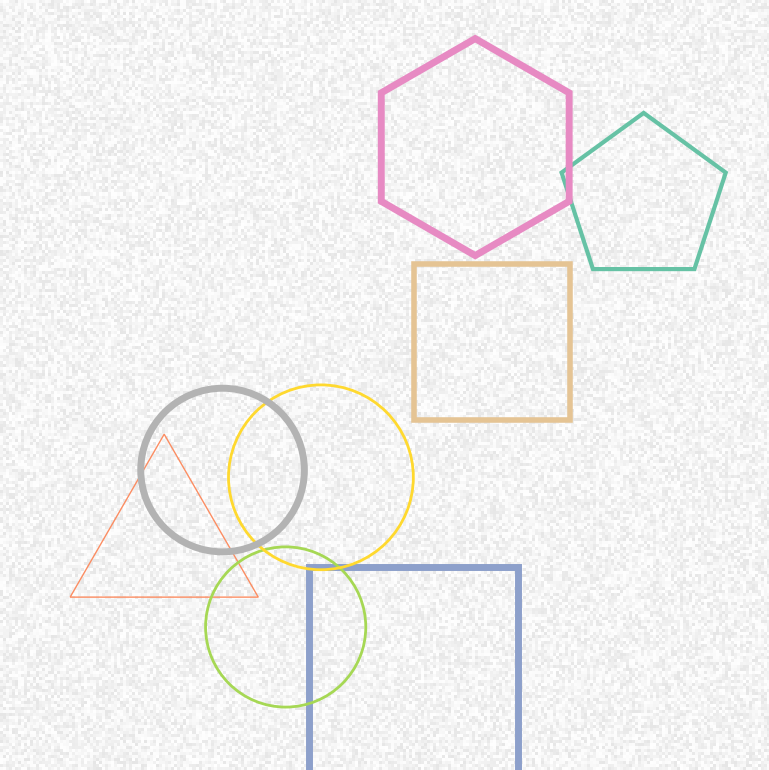[{"shape": "pentagon", "thickness": 1.5, "radius": 0.56, "center": [0.836, 0.741]}, {"shape": "triangle", "thickness": 0.5, "radius": 0.71, "center": [0.213, 0.295]}, {"shape": "square", "thickness": 2.5, "radius": 0.68, "center": [0.537, 0.128]}, {"shape": "hexagon", "thickness": 2.5, "radius": 0.7, "center": [0.617, 0.809]}, {"shape": "circle", "thickness": 1, "radius": 0.52, "center": [0.371, 0.186]}, {"shape": "circle", "thickness": 1, "radius": 0.6, "center": [0.417, 0.38]}, {"shape": "square", "thickness": 2, "radius": 0.51, "center": [0.639, 0.556]}, {"shape": "circle", "thickness": 2.5, "radius": 0.53, "center": [0.289, 0.39]}]